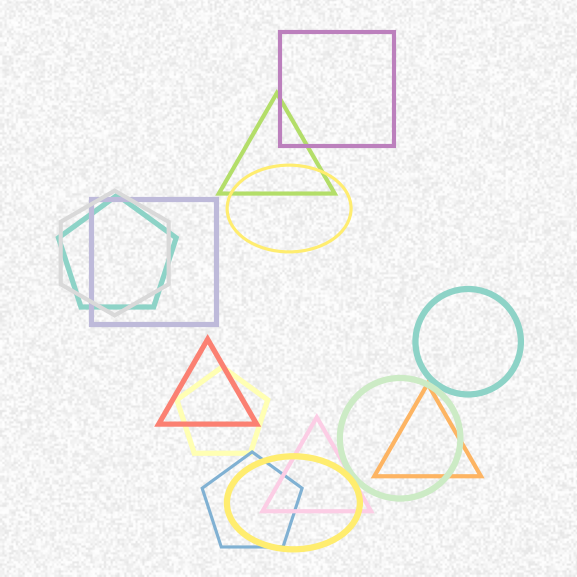[{"shape": "circle", "thickness": 3, "radius": 0.46, "center": [0.811, 0.407]}, {"shape": "pentagon", "thickness": 2.5, "radius": 0.54, "center": [0.203, 0.554]}, {"shape": "pentagon", "thickness": 2.5, "radius": 0.41, "center": [0.385, 0.281]}, {"shape": "square", "thickness": 2.5, "radius": 0.54, "center": [0.266, 0.547]}, {"shape": "triangle", "thickness": 2.5, "radius": 0.49, "center": [0.36, 0.314]}, {"shape": "pentagon", "thickness": 1.5, "radius": 0.45, "center": [0.437, 0.126]}, {"shape": "triangle", "thickness": 2, "radius": 0.53, "center": [0.741, 0.228]}, {"shape": "triangle", "thickness": 2, "radius": 0.58, "center": [0.479, 0.722]}, {"shape": "triangle", "thickness": 2, "radius": 0.54, "center": [0.549, 0.168]}, {"shape": "hexagon", "thickness": 2, "radius": 0.54, "center": [0.199, 0.561]}, {"shape": "square", "thickness": 2, "radius": 0.49, "center": [0.584, 0.845]}, {"shape": "circle", "thickness": 3, "radius": 0.52, "center": [0.693, 0.24]}, {"shape": "oval", "thickness": 1.5, "radius": 0.54, "center": [0.501, 0.638]}, {"shape": "oval", "thickness": 3, "radius": 0.58, "center": [0.508, 0.128]}]